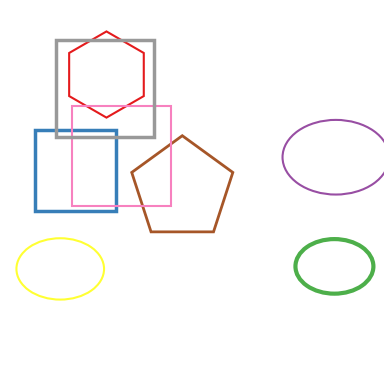[{"shape": "hexagon", "thickness": 1.5, "radius": 0.56, "center": [0.277, 0.806]}, {"shape": "square", "thickness": 2.5, "radius": 0.53, "center": [0.197, 0.557]}, {"shape": "oval", "thickness": 3, "radius": 0.51, "center": [0.869, 0.308]}, {"shape": "oval", "thickness": 1.5, "radius": 0.69, "center": [0.872, 0.592]}, {"shape": "oval", "thickness": 1.5, "radius": 0.57, "center": [0.156, 0.302]}, {"shape": "pentagon", "thickness": 2, "radius": 0.69, "center": [0.473, 0.509]}, {"shape": "square", "thickness": 1.5, "radius": 0.65, "center": [0.315, 0.595]}, {"shape": "square", "thickness": 2.5, "radius": 0.63, "center": [0.273, 0.77]}]